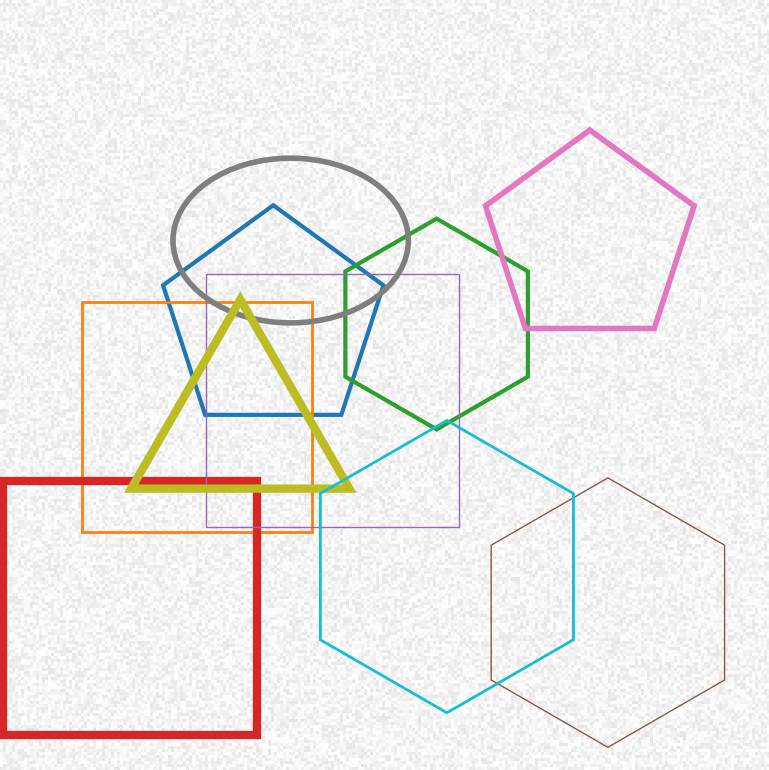[{"shape": "pentagon", "thickness": 1.5, "radius": 0.75, "center": [0.355, 0.583]}, {"shape": "square", "thickness": 1, "radius": 0.75, "center": [0.256, 0.459]}, {"shape": "hexagon", "thickness": 1.5, "radius": 0.68, "center": [0.567, 0.579]}, {"shape": "square", "thickness": 3, "radius": 0.82, "center": [0.169, 0.211]}, {"shape": "square", "thickness": 0.5, "radius": 0.82, "center": [0.432, 0.48]}, {"shape": "hexagon", "thickness": 0.5, "radius": 0.87, "center": [0.789, 0.204]}, {"shape": "pentagon", "thickness": 2, "radius": 0.71, "center": [0.766, 0.689]}, {"shape": "oval", "thickness": 2, "radius": 0.76, "center": [0.377, 0.688]}, {"shape": "triangle", "thickness": 3, "radius": 0.82, "center": [0.312, 0.447]}, {"shape": "hexagon", "thickness": 1, "radius": 0.95, "center": [0.58, 0.264]}]